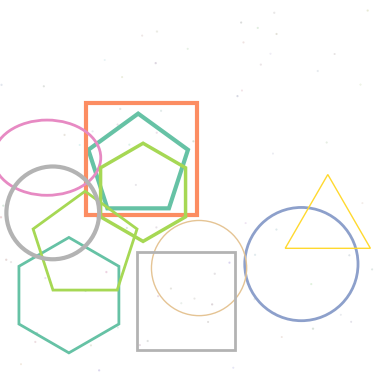[{"shape": "pentagon", "thickness": 3, "radius": 0.68, "center": [0.359, 0.569]}, {"shape": "hexagon", "thickness": 2, "radius": 0.75, "center": [0.179, 0.233]}, {"shape": "square", "thickness": 3, "radius": 0.73, "center": [0.367, 0.587]}, {"shape": "circle", "thickness": 2, "radius": 0.74, "center": [0.783, 0.314]}, {"shape": "oval", "thickness": 2, "radius": 0.7, "center": [0.122, 0.59]}, {"shape": "hexagon", "thickness": 2.5, "radius": 0.64, "center": [0.372, 0.5]}, {"shape": "pentagon", "thickness": 2, "radius": 0.71, "center": [0.221, 0.361]}, {"shape": "triangle", "thickness": 1, "radius": 0.64, "center": [0.851, 0.419]}, {"shape": "circle", "thickness": 1, "radius": 0.62, "center": [0.517, 0.304]}, {"shape": "circle", "thickness": 3, "radius": 0.6, "center": [0.137, 0.447]}, {"shape": "square", "thickness": 2, "radius": 0.64, "center": [0.484, 0.218]}]